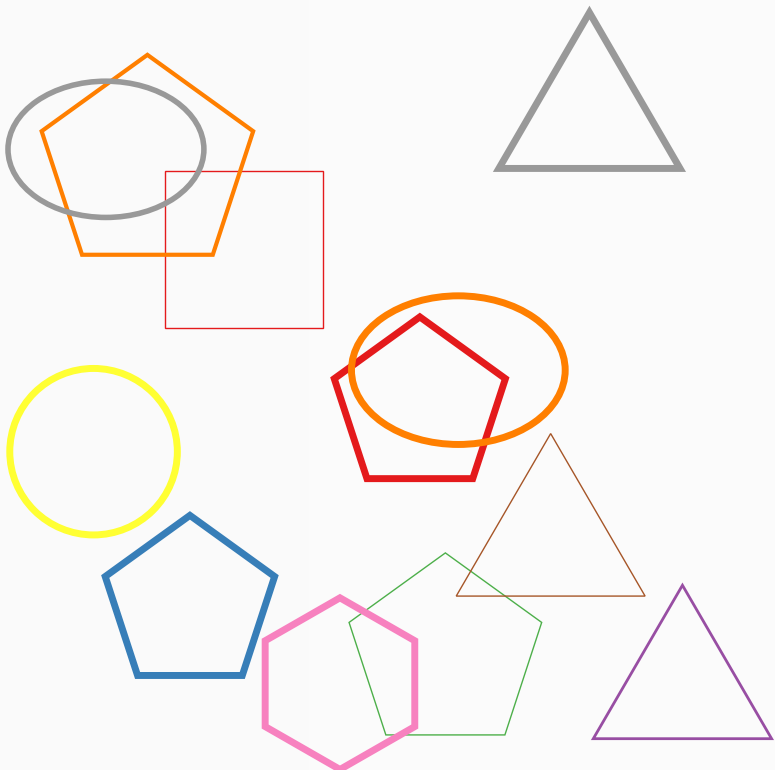[{"shape": "pentagon", "thickness": 2.5, "radius": 0.58, "center": [0.542, 0.472]}, {"shape": "square", "thickness": 0.5, "radius": 0.51, "center": [0.315, 0.676]}, {"shape": "pentagon", "thickness": 2.5, "radius": 0.57, "center": [0.245, 0.216]}, {"shape": "pentagon", "thickness": 0.5, "radius": 0.65, "center": [0.575, 0.151]}, {"shape": "triangle", "thickness": 1, "radius": 0.66, "center": [0.881, 0.107]}, {"shape": "pentagon", "thickness": 1.5, "radius": 0.72, "center": [0.19, 0.785]}, {"shape": "oval", "thickness": 2.5, "radius": 0.69, "center": [0.591, 0.519]}, {"shape": "circle", "thickness": 2.5, "radius": 0.54, "center": [0.121, 0.413]}, {"shape": "triangle", "thickness": 0.5, "radius": 0.7, "center": [0.711, 0.296]}, {"shape": "hexagon", "thickness": 2.5, "radius": 0.56, "center": [0.439, 0.112]}, {"shape": "oval", "thickness": 2, "radius": 0.63, "center": [0.137, 0.806]}, {"shape": "triangle", "thickness": 2.5, "radius": 0.67, "center": [0.761, 0.849]}]